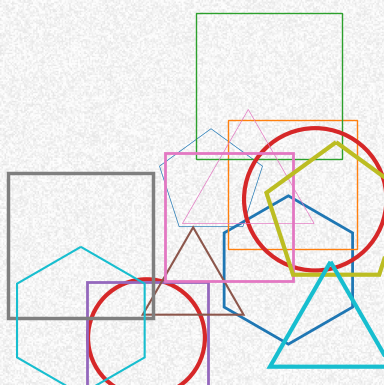[{"shape": "hexagon", "thickness": 2, "radius": 0.96, "center": [0.749, 0.299]}, {"shape": "pentagon", "thickness": 0.5, "radius": 0.7, "center": [0.548, 0.525]}, {"shape": "square", "thickness": 1, "radius": 0.84, "center": [0.76, 0.52]}, {"shape": "square", "thickness": 1, "radius": 0.95, "center": [0.699, 0.776]}, {"shape": "circle", "thickness": 3, "radius": 0.92, "center": [0.819, 0.482]}, {"shape": "circle", "thickness": 3, "radius": 0.76, "center": [0.38, 0.123]}, {"shape": "square", "thickness": 2, "radius": 0.79, "center": [0.383, 0.109]}, {"shape": "triangle", "thickness": 1.5, "radius": 0.76, "center": [0.502, 0.258]}, {"shape": "triangle", "thickness": 0.5, "radius": 0.99, "center": [0.645, 0.518]}, {"shape": "square", "thickness": 2, "radius": 0.84, "center": [0.595, 0.436]}, {"shape": "square", "thickness": 2.5, "radius": 0.94, "center": [0.209, 0.362]}, {"shape": "pentagon", "thickness": 3, "radius": 0.95, "center": [0.873, 0.44]}, {"shape": "hexagon", "thickness": 1.5, "radius": 0.96, "center": [0.21, 0.167]}, {"shape": "triangle", "thickness": 3, "radius": 0.91, "center": [0.859, 0.138]}]